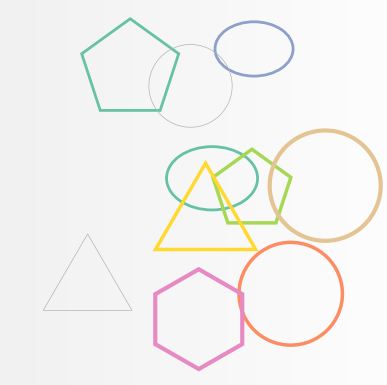[{"shape": "pentagon", "thickness": 2, "radius": 0.66, "center": [0.336, 0.82]}, {"shape": "oval", "thickness": 2, "radius": 0.59, "center": [0.547, 0.537]}, {"shape": "circle", "thickness": 2.5, "radius": 0.67, "center": [0.75, 0.237]}, {"shape": "oval", "thickness": 2, "radius": 0.5, "center": [0.656, 0.873]}, {"shape": "hexagon", "thickness": 3, "radius": 0.65, "center": [0.513, 0.171]}, {"shape": "pentagon", "thickness": 2.5, "radius": 0.53, "center": [0.65, 0.507]}, {"shape": "triangle", "thickness": 2.5, "radius": 0.75, "center": [0.531, 0.427]}, {"shape": "circle", "thickness": 3, "radius": 0.72, "center": [0.839, 0.518]}, {"shape": "circle", "thickness": 0.5, "radius": 0.54, "center": [0.492, 0.777]}, {"shape": "triangle", "thickness": 0.5, "radius": 0.66, "center": [0.226, 0.26]}]